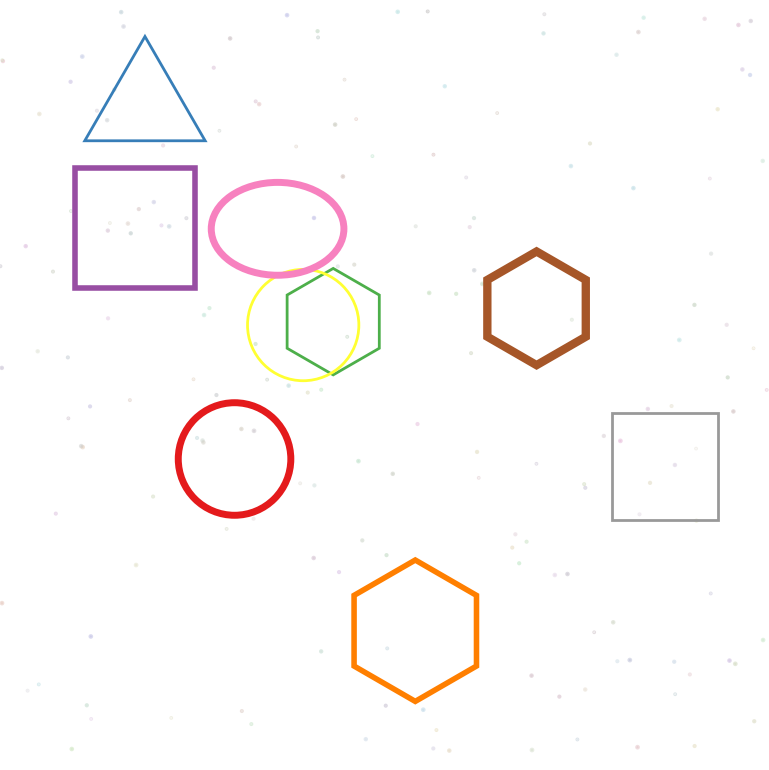[{"shape": "circle", "thickness": 2.5, "radius": 0.37, "center": [0.305, 0.404]}, {"shape": "triangle", "thickness": 1, "radius": 0.45, "center": [0.188, 0.862]}, {"shape": "hexagon", "thickness": 1, "radius": 0.35, "center": [0.433, 0.582]}, {"shape": "square", "thickness": 2, "radius": 0.39, "center": [0.175, 0.704]}, {"shape": "hexagon", "thickness": 2, "radius": 0.46, "center": [0.539, 0.181]}, {"shape": "circle", "thickness": 1, "radius": 0.36, "center": [0.394, 0.578]}, {"shape": "hexagon", "thickness": 3, "radius": 0.37, "center": [0.697, 0.6]}, {"shape": "oval", "thickness": 2.5, "radius": 0.43, "center": [0.36, 0.703]}, {"shape": "square", "thickness": 1, "radius": 0.35, "center": [0.864, 0.394]}]